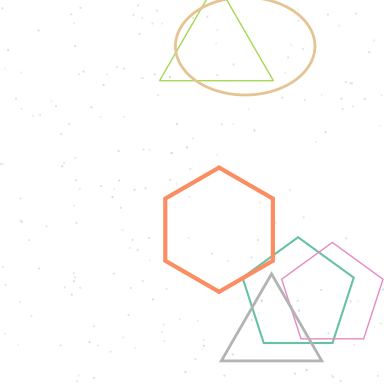[{"shape": "pentagon", "thickness": 1.5, "radius": 0.76, "center": [0.774, 0.232]}, {"shape": "hexagon", "thickness": 3, "radius": 0.81, "center": [0.569, 0.403]}, {"shape": "pentagon", "thickness": 1, "radius": 0.69, "center": [0.863, 0.232]}, {"shape": "triangle", "thickness": 1, "radius": 0.85, "center": [0.562, 0.876]}, {"shape": "oval", "thickness": 2, "radius": 0.91, "center": [0.637, 0.88]}, {"shape": "triangle", "thickness": 2, "radius": 0.75, "center": [0.705, 0.138]}]